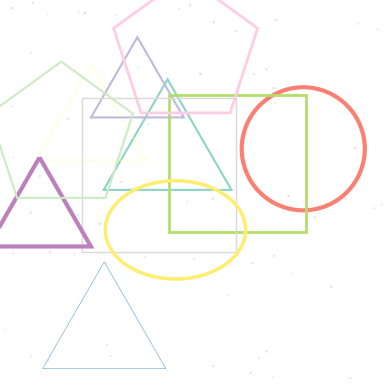[{"shape": "triangle", "thickness": 1.5, "radius": 0.96, "center": [0.435, 0.603]}, {"shape": "triangle", "thickness": 0.5, "radius": 0.83, "center": [0.237, 0.667]}, {"shape": "triangle", "thickness": 1.5, "radius": 0.69, "center": [0.357, 0.764]}, {"shape": "circle", "thickness": 3, "radius": 0.8, "center": [0.788, 0.614]}, {"shape": "triangle", "thickness": 0.5, "radius": 0.92, "center": [0.271, 0.135]}, {"shape": "square", "thickness": 2, "radius": 0.89, "center": [0.618, 0.575]}, {"shape": "pentagon", "thickness": 2, "radius": 0.98, "center": [0.482, 0.866]}, {"shape": "square", "thickness": 1, "radius": 1.0, "center": [0.413, 0.546]}, {"shape": "triangle", "thickness": 3, "radius": 0.77, "center": [0.103, 0.437]}, {"shape": "pentagon", "thickness": 1.5, "radius": 0.98, "center": [0.159, 0.644]}, {"shape": "oval", "thickness": 2.5, "radius": 0.91, "center": [0.456, 0.403]}]